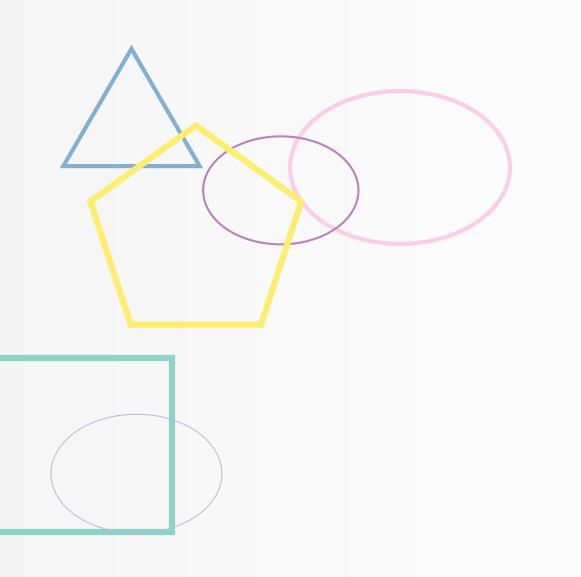[{"shape": "square", "thickness": 3, "radius": 0.75, "center": [0.145, 0.228]}, {"shape": "oval", "thickness": 0.5, "radius": 0.74, "center": [0.235, 0.179]}, {"shape": "triangle", "thickness": 2, "radius": 0.68, "center": [0.226, 0.779]}, {"shape": "oval", "thickness": 2, "radius": 0.95, "center": [0.688, 0.709]}, {"shape": "oval", "thickness": 1, "radius": 0.67, "center": [0.483, 0.67]}, {"shape": "pentagon", "thickness": 3, "radius": 0.95, "center": [0.337, 0.591]}]